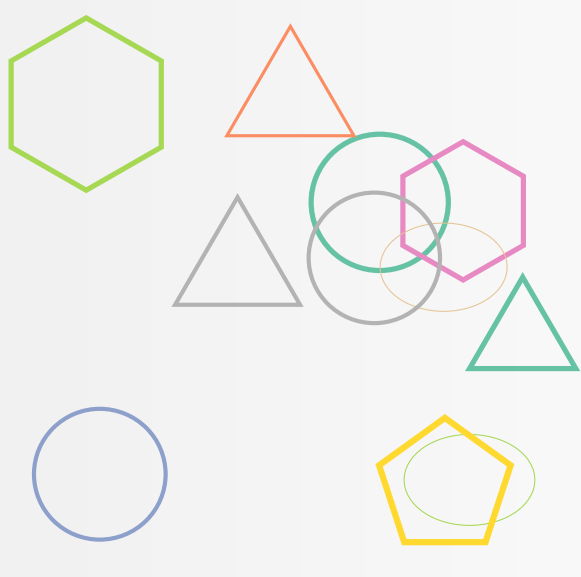[{"shape": "circle", "thickness": 2.5, "radius": 0.59, "center": [0.653, 0.649]}, {"shape": "triangle", "thickness": 2.5, "radius": 0.53, "center": [0.899, 0.414]}, {"shape": "triangle", "thickness": 1.5, "radius": 0.63, "center": [0.5, 0.827]}, {"shape": "circle", "thickness": 2, "radius": 0.57, "center": [0.172, 0.178]}, {"shape": "hexagon", "thickness": 2.5, "radius": 0.6, "center": [0.797, 0.634]}, {"shape": "oval", "thickness": 0.5, "radius": 0.56, "center": [0.808, 0.168]}, {"shape": "hexagon", "thickness": 2.5, "radius": 0.75, "center": [0.148, 0.819]}, {"shape": "pentagon", "thickness": 3, "radius": 0.59, "center": [0.765, 0.157]}, {"shape": "oval", "thickness": 0.5, "radius": 0.55, "center": [0.763, 0.536]}, {"shape": "triangle", "thickness": 2, "radius": 0.62, "center": [0.409, 0.533]}, {"shape": "circle", "thickness": 2, "radius": 0.57, "center": [0.644, 0.553]}]